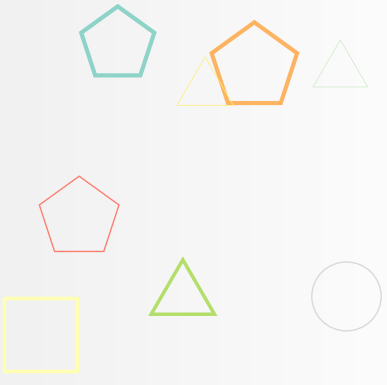[{"shape": "pentagon", "thickness": 3, "radius": 0.5, "center": [0.304, 0.884]}, {"shape": "square", "thickness": 2.5, "radius": 0.47, "center": [0.105, 0.131]}, {"shape": "pentagon", "thickness": 1, "radius": 0.54, "center": [0.204, 0.434]}, {"shape": "pentagon", "thickness": 3, "radius": 0.58, "center": [0.656, 0.826]}, {"shape": "triangle", "thickness": 2.5, "radius": 0.47, "center": [0.472, 0.231]}, {"shape": "circle", "thickness": 1, "radius": 0.45, "center": [0.894, 0.23]}, {"shape": "triangle", "thickness": 0.5, "radius": 0.41, "center": [0.878, 0.815]}, {"shape": "triangle", "thickness": 0.5, "radius": 0.42, "center": [0.529, 0.768]}]